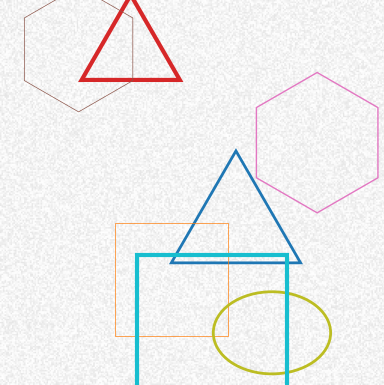[{"shape": "triangle", "thickness": 2, "radius": 0.97, "center": [0.613, 0.414]}, {"shape": "square", "thickness": 0.5, "radius": 0.73, "center": [0.446, 0.274]}, {"shape": "triangle", "thickness": 3, "radius": 0.74, "center": [0.34, 0.866]}, {"shape": "hexagon", "thickness": 0.5, "radius": 0.81, "center": [0.204, 0.872]}, {"shape": "hexagon", "thickness": 1, "radius": 0.91, "center": [0.824, 0.629]}, {"shape": "oval", "thickness": 2, "radius": 0.76, "center": [0.706, 0.136]}, {"shape": "square", "thickness": 3, "radius": 0.98, "center": [0.551, 0.142]}]